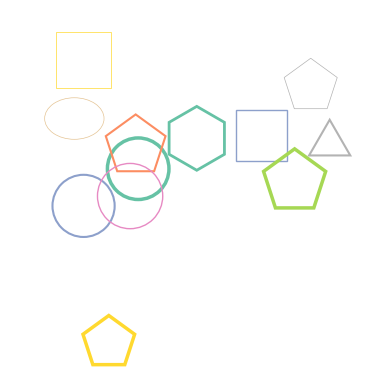[{"shape": "hexagon", "thickness": 2, "radius": 0.41, "center": [0.511, 0.641]}, {"shape": "circle", "thickness": 2.5, "radius": 0.4, "center": [0.359, 0.562]}, {"shape": "pentagon", "thickness": 1.5, "radius": 0.41, "center": [0.352, 0.621]}, {"shape": "square", "thickness": 1, "radius": 0.33, "center": [0.679, 0.647]}, {"shape": "circle", "thickness": 1.5, "radius": 0.4, "center": [0.217, 0.465]}, {"shape": "circle", "thickness": 1, "radius": 0.42, "center": [0.338, 0.491]}, {"shape": "pentagon", "thickness": 2.5, "radius": 0.42, "center": [0.765, 0.529]}, {"shape": "pentagon", "thickness": 2.5, "radius": 0.35, "center": [0.283, 0.11]}, {"shape": "square", "thickness": 0.5, "radius": 0.36, "center": [0.217, 0.844]}, {"shape": "oval", "thickness": 0.5, "radius": 0.39, "center": [0.193, 0.692]}, {"shape": "pentagon", "thickness": 0.5, "radius": 0.36, "center": [0.807, 0.776]}, {"shape": "triangle", "thickness": 1.5, "radius": 0.31, "center": [0.856, 0.627]}]